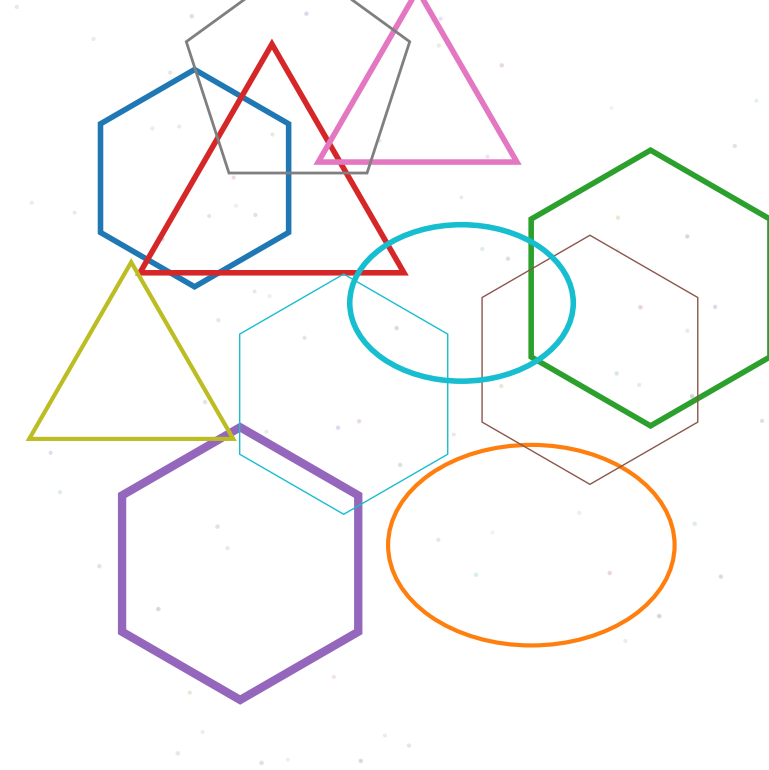[{"shape": "hexagon", "thickness": 2, "radius": 0.71, "center": [0.253, 0.769]}, {"shape": "oval", "thickness": 1.5, "radius": 0.93, "center": [0.69, 0.292]}, {"shape": "hexagon", "thickness": 2, "radius": 0.9, "center": [0.845, 0.626]}, {"shape": "triangle", "thickness": 2, "radius": 0.99, "center": [0.353, 0.745]}, {"shape": "hexagon", "thickness": 3, "radius": 0.89, "center": [0.312, 0.268]}, {"shape": "hexagon", "thickness": 0.5, "radius": 0.81, "center": [0.766, 0.533]}, {"shape": "triangle", "thickness": 2, "radius": 0.74, "center": [0.542, 0.864]}, {"shape": "pentagon", "thickness": 1, "radius": 0.76, "center": [0.387, 0.899]}, {"shape": "triangle", "thickness": 1.5, "radius": 0.76, "center": [0.17, 0.507]}, {"shape": "hexagon", "thickness": 0.5, "radius": 0.78, "center": [0.446, 0.488]}, {"shape": "oval", "thickness": 2, "radius": 0.73, "center": [0.599, 0.607]}]